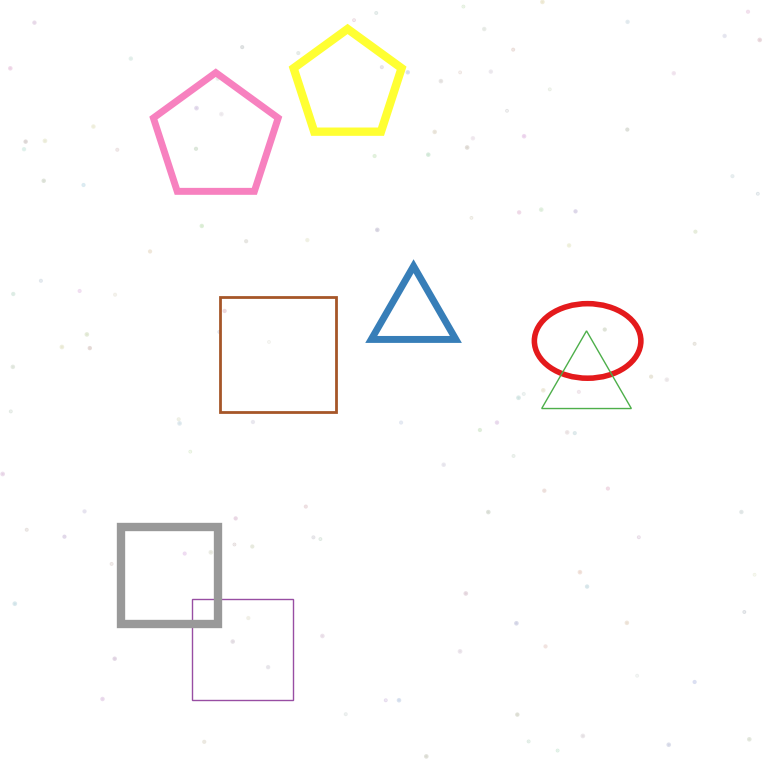[{"shape": "oval", "thickness": 2, "radius": 0.35, "center": [0.763, 0.557]}, {"shape": "triangle", "thickness": 2.5, "radius": 0.32, "center": [0.537, 0.591]}, {"shape": "triangle", "thickness": 0.5, "radius": 0.34, "center": [0.762, 0.503]}, {"shape": "square", "thickness": 0.5, "radius": 0.33, "center": [0.315, 0.157]}, {"shape": "pentagon", "thickness": 3, "radius": 0.37, "center": [0.451, 0.889]}, {"shape": "square", "thickness": 1, "radius": 0.37, "center": [0.361, 0.539]}, {"shape": "pentagon", "thickness": 2.5, "radius": 0.43, "center": [0.28, 0.82]}, {"shape": "square", "thickness": 3, "radius": 0.32, "center": [0.22, 0.253]}]